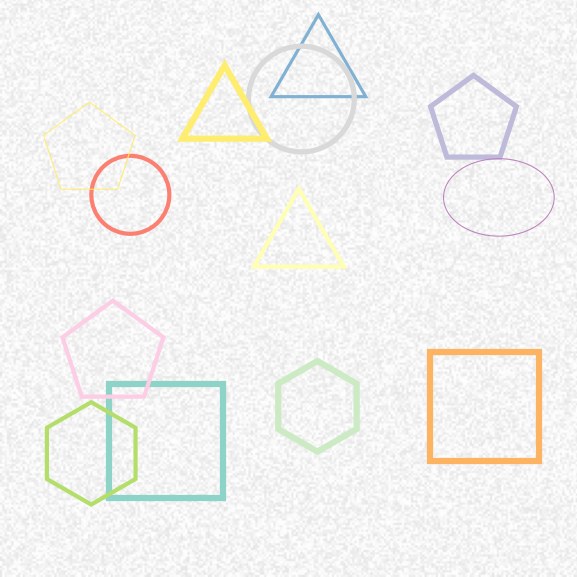[{"shape": "square", "thickness": 3, "radius": 0.49, "center": [0.287, 0.236]}, {"shape": "triangle", "thickness": 2, "radius": 0.45, "center": [0.517, 0.582]}, {"shape": "pentagon", "thickness": 2.5, "radius": 0.39, "center": [0.82, 0.79]}, {"shape": "circle", "thickness": 2, "radius": 0.34, "center": [0.226, 0.662]}, {"shape": "triangle", "thickness": 1.5, "radius": 0.47, "center": [0.551, 0.879]}, {"shape": "square", "thickness": 3, "radius": 0.47, "center": [0.838, 0.295]}, {"shape": "hexagon", "thickness": 2, "radius": 0.44, "center": [0.158, 0.214]}, {"shape": "pentagon", "thickness": 2, "radius": 0.46, "center": [0.196, 0.387]}, {"shape": "circle", "thickness": 2.5, "radius": 0.46, "center": [0.522, 0.828]}, {"shape": "oval", "thickness": 0.5, "radius": 0.48, "center": [0.864, 0.657]}, {"shape": "hexagon", "thickness": 3, "radius": 0.39, "center": [0.55, 0.296]}, {"shape": "triangle", "thickness": 3, "radius": 0.42, "center": [0.389, 0.801]}, {"shape": "pentagon", "thickness": 0.5, "radius": 0.42, "center": [0.155, 0.739]}]